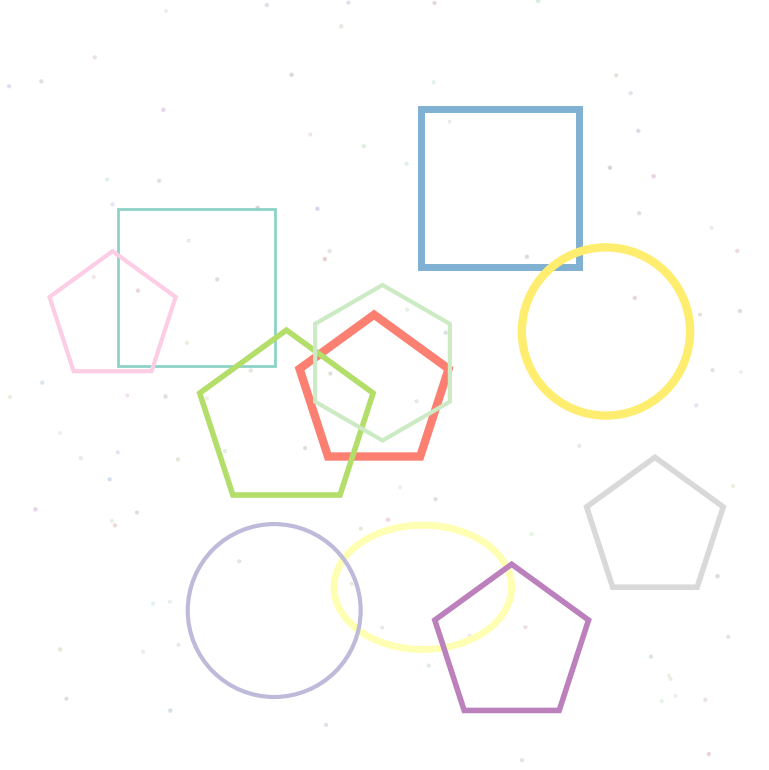[{"shape": "square", "thickness": 1, "radius": 0.51, "center": [0.255, 0.627]}, {"shape": "oval", "thickness": 2.5, "radius": 0.58, "center": [0.549, 0.237]}, {"shape": "circle", "thickness": 1.5, "radius": 0.56, "center": [0.356, 0.207]}, {"shape": "pentagon", "thickness": 3, "radius": 0.51, "center": [0.486, 0.49]}, {"shape": "square", "thickness": 2.5, "radius": 0.51, "center": [0.649, 0.756]}, {"shape": "pentagon", "thickness": 2, "radius": 0.59, "center": [0.372, 0.453]}, {"shape": "pentagon", "thickness": 1.5, "radius": 0.43, "center": [0.146, 0.588]}, {"shape": "pentagon", "thickness": 2, "radius": 0.47, "center": [0.851, 0.313]}, {"shape": "pentagon", "thickness": 2, "radius": 0.52, "center": [0.665, 0.162]}, {"shape": "hexagon", "thickness": 1.5, "radius": 0.51, "center": [0.497, 0.529]}, {"shape": "circle", "thickness": 3, "radius": 0.55, "center": [0.787, 0.57]}]